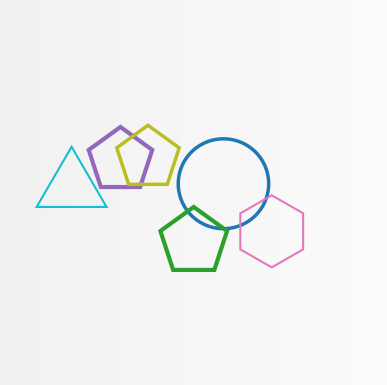[{"shape": "circle", "thickness": 2.5, "radius": 0.58, "center": [0.577, 0.523]}, {"shape": "pentagon", "thickness": 3, "radius": 0.45, "center": [0.5, 0.372]}, {"shape": "pentagon", "thickness": 3, "radius": 0.43, "center": [0.311, 0.584]}, {"shape": "hexagon", "thickness": 1.5, "radius": 0.47, "center": [0.701, 0.399]}, {"shape": "pentagon", "thickness": 2.5, "radius": 0.42, "center": [0.382, 0.59]}, {"shape": "triangle", "thickness": 1.5, "radius": 0.52, "center": [0.185, 0.515]}]